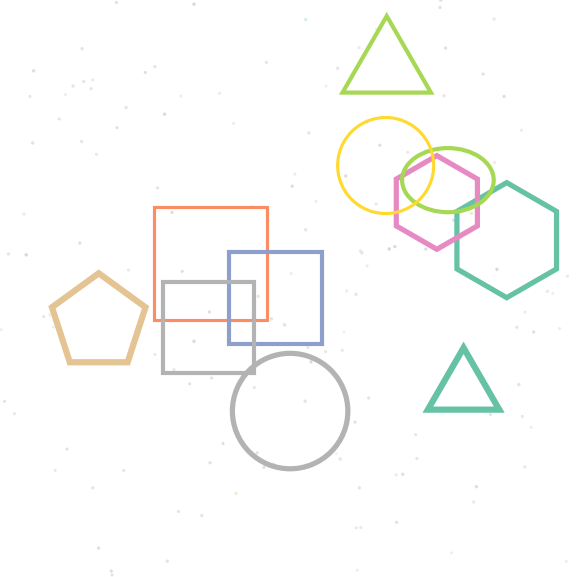[{"shape": "triangle", "thickness": 3, "radius": 0.36, "center": [0.803, 0.325]}, {"shape": "hexagon", "thickness": 2.5, "radius": 0.5, "center": [0.877, 0.583]}, {"shape": "square", "thickness": 1.5, "radius": 0.49, "center": [0.364, 0.543]}, {"shape": "square", "thickness": 2, "radius": 0.4, "center": [0.477, 0.484]}, {"shape": "hexagon", "thickness": 2.5, "radius": 0.41, "center": [0.756, 0.649]}, {"shape": "triangle", "thickness": 2, "radius": 0.44, "center": [0.67, 0.883]}, {"shape": "oval", "thickness": 2, "radius": 0.4, "center": [0.776, 0.687]}, {"shape": "circle", "thickness": 1.5, "radius": 0.42, "center": [0.668, 0.713]}, {"shape": "pentagon", "thickness": 3, "radius": 0.43, "center": [0.171, 0.441]}, {"shape": "circle", "thickness": 2.5, "radius": 0.5, "center": [0.502, 0.287]}, {"shape": "square", "thickness": 2, "radius": 0.39, "center": [0.361, 0.431]}]